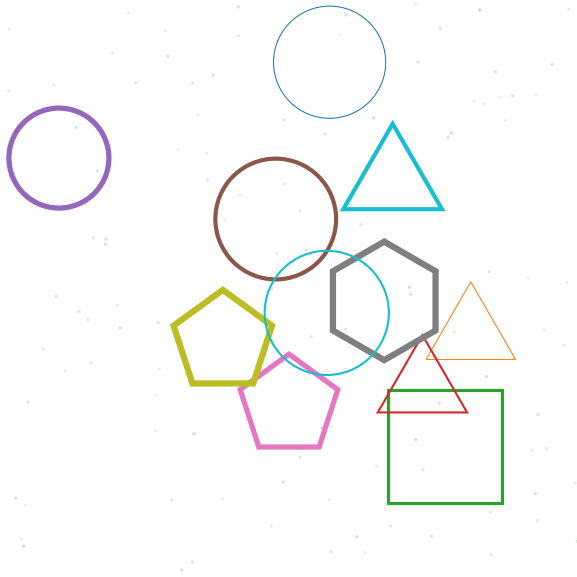[{"shape": "circle", "thickness": 0.5, "radius": 0.49, "center": [0.571, 0.891]}, {"shape": "triangle", "thickness": 0.5, "radius": 0.45, "center": [0.815, 0.422]}, {"shape": "square", "thickness": 1.5, "radius": 0.49, "center": [0.77, 0.226]}, {"shape": "triangle", "thickness": 1, "radius": 0.45, "center": [0.731, 0.33]}, {"shape": "circle", "thickness": 2.5, "radius": 0.43, "center": [0.102, 0.725]}, {"shape": "circle", "thickness": 2, "radius": 0.52, "center": [0.477, 0.62]}, {"shape": "pentagon", "thickness": 2.5, "radius": 0.44, "center": [0.5, 0.297]}, {"shape": "hexagon", "thickness": 3, "radius": 0.51, "center": [0.665, 0.478]}, {"shape": "pentagon", "thickness": 3, "radius": 0.45, "center": [0.386, 0.408]}, {"shape": "circle", "thickness": 1, "radius": 0.54, "center": [0.566, 0.457]}, {"shape": "triangle", "thickness": 2, "radius": 0.49, "center": [0.68, 0.686]}]